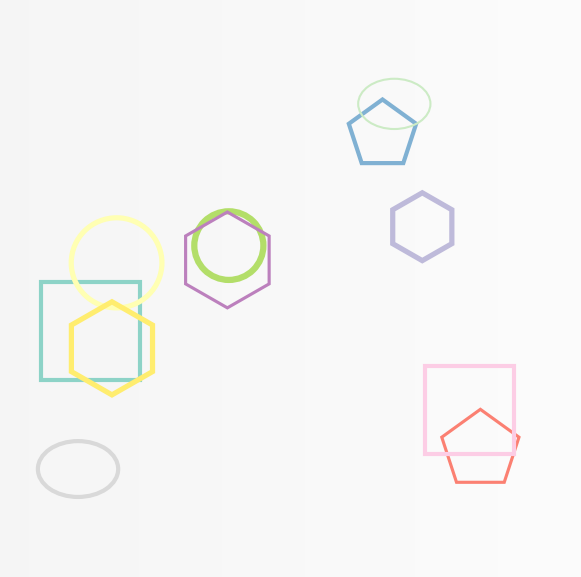[{"shape": "square", "thickness": 2, "radius": 0.42, "center": [0.156, 0.426]}, {"shape": "circle", "thickness": 2.5, "radius": 0.39, "center": [0.201, 0.544]}, {"shape": "hexagon", "thickness": 2.5, "radius": 0.29, "center": [0.727, 0.607]}, {"shape": "pentagon", "thickness": 1.5, "radius": 0.35, "center": [0.826, 0.22]}, {"shape": "pentagon", "thickness": 2, "radius": 0.3, "center": [0.658, 0.766]}, {"shape": "circle", "thickness": 3, "radius": 0.3, "center": [0.394, 0.574]}, {"shape": "square", "thickness": 2, "radius": 0.38, "center": [0.807, 0.289]}, {"shape": "oval", "thickness": 2, "radius": 0.35, "center": [0.134, 0.187]}, {"shape": "hexagon", "thickness": 1.5, "radius": 0.41, "center": [0.391, 0.549]}, {"shape": "oval", "thickness": 1, "radius": 0.31, "center": [0.678, 0.819]}, {"shape": "hexagon", "thickness": 2.5, "radius": 0.4, "center": [0.193, 0.396]}]